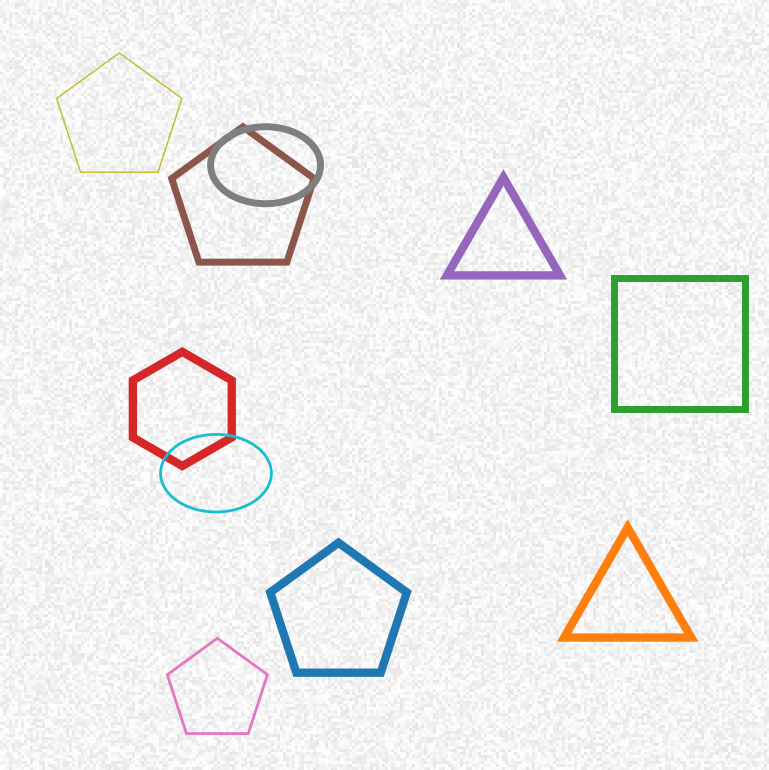[{"shape": "pentagon", "thickness": 3, "radius": 0.47, "center": [0.44, 0.202]}, {"shape": "triangle", "thickness": 3, "radius": 0.48, "center": [0.815, 0.22]}, {"shape": "square", "thickness": 2.5, "radius": 0.43, "center": [0.882, 0.554]}, {"shape": "hexagon", "thickness": 3, "radius": 0.37, "center": [0.237, 0.469]}, {"shape": "triangle", "thickness": 3, "radius": 0.42, "center": [0.654, 0.685]}, {"shape": "pentagon", "thickness": 2.5, "radius": 0.49, "center": [0.315, 0.738]}, {"shape": "pentagon", "thickness": 1, "radius": 0.34, "center": [0.282, 0.103]}, {"shape": "oval", "thickness": 2.5, "radius": 0.36, "center": [0.345, 0.785]}, {"shape": "pentagon", "thickness": 0.5, "radius": 0.43, "center": [0.155, 0.846]}, {"shape": "oval", "thickness": 1, "radius": 0.36, "center": [0.28, 0.385]}]